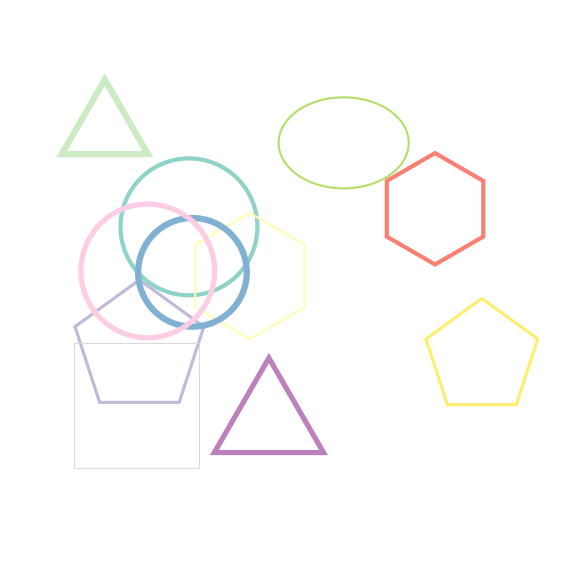[{"shape": "circle", "thickness": 2, "radius": 0.59, "center": [0.327, 0.606]}, {"shape": "hexagon", "thickness": 1, "radius": 0.55, "center": [0.433, 0.521]}, {"shape": "pentagon", "thickness": 1.5, "radius": 0.59, "center": [0.241, 0.397]}, {"shape": "hexagon", "thickness": 2, "radius": 0.48, "center": [0.753, 0.638]}, {"shape": "circle", "thickness": 3, "radius": 0.47, "center": [0.333, 0.528]}, {"shape": "oval", "thickness": 1, "radius": 0.56, "center": [0.595, 0.752]}, {"shape": "circle", "thickness": 2.5, "radius": 0.58, "center": [0.256, 0.53]}, {"shape": "square", "thickness": 0.5, "radius": 0.54, "center": [0.236, 0.297]}, {"shape": "triangle", "thickness": 2.5, "radius": 0.55, "center": [0.466, 0.27]}, {"shape": "triangle", "thickness": 3, "radius": 0.43, "center": [0.182, 0.775]}, {"shape": "pentagon", "thickness": 1.5, "radius": 0.51, "center": [0.834, 0.381]}]